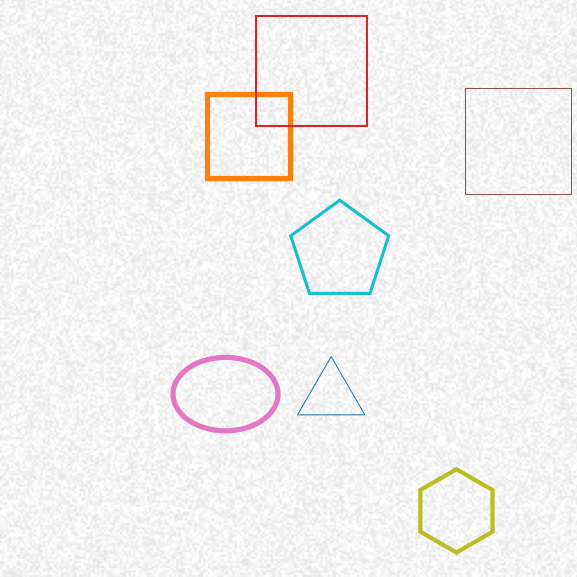[{"shape": "triangle", "thickness": 0.5, "radius": 0.34, "center": [0.573, 0.314]}, {"shape": "square", "thickness": 2.5, "radius": 0.36, "center": [0.43, 0.764]}, {"shape": "square", "thickness": 1, "radius": 0.48, "center": [0.54, 0.876]}, {"shape": "square", "thickness": 0.5, "radius": 0.46, "center": [0.897, 0.755]}, {"shape": "oval", "thickness": 2.5, "radius": 0.45, "center": [0.39, 0.317]}, {"shape": "hexagon", "thickness": 2, "radius": 0.36, "center": [0.79, 0.115]}, {"shape": "pentagon", "thickness": 1.5, "radius": 0.45, "center": [0.588, 0.563]}]